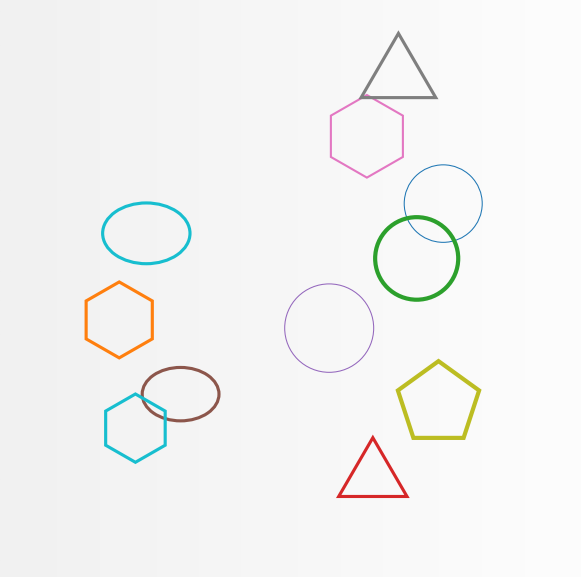[{"shape": "circle", "thickness": 0.5, "radius": 0.34, "center": [0.763, 0.647]}, {"shape": "hexagon", "thickness": 1.5, "radius": 0.33, "center": [0.205, 0.445]}, {"shape": "circle", "thickness": 2, "radius": 0.36, "center": [0.717, 0.552]}, {"shape": "triangle", "thickness": 1.5, "radius": 0.34, "center": [0.641, 0.173]}, {"shape": "circle", "thickness": 0.5, "radius": 0.38, "center": [0.566, 0.431]}, {"shape": "oval", "thickness": 1.5, "radius": 0.33, "center": [0.311, 0.317]}, {"shape": "hexagon", "thickness": 1, "radius": 0.36, "center": [0.631, 0.763]}, {"shape": "triangle", "thickness": 1.5, "radius": 0.37, "center": [0.685, 0.867]}, {"shape": "pentagon", "thickness": 2, "radius": 0.37, "center": [0.754, 0.3]}, {"shape": "oval", "thickness": 1.5, "radius": 0.38, "center": [0.252, 0.595]}, {"shape": "hexagon", "thickness": 1.5, "radius": 0.3, "center": [0.233, 0.258]}]